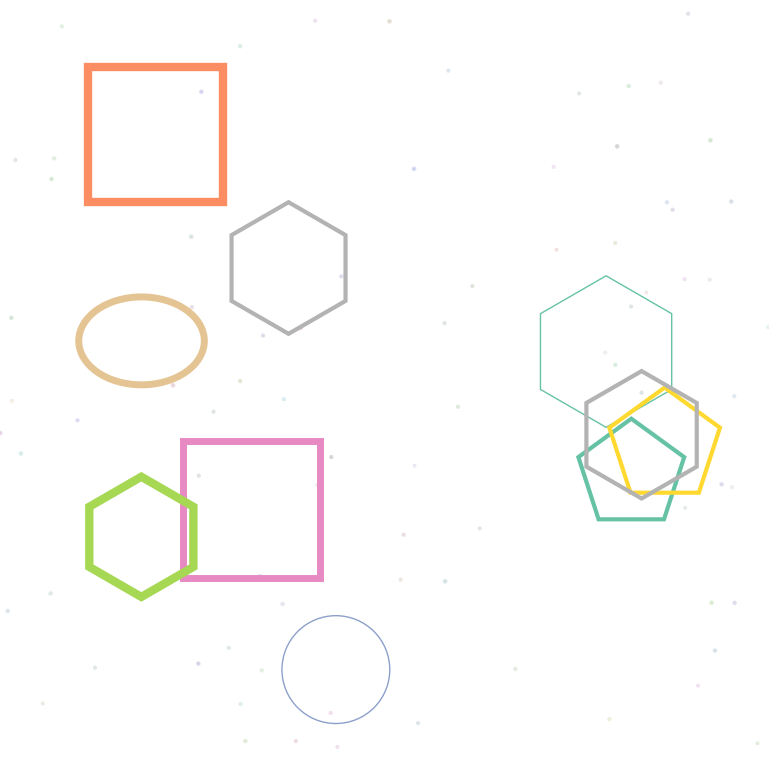[{"shape": "hexagon", "thickness": 0.5, "radius": 0.49, "center": [0.787, 0.543]}, {"shape": "pentagon", "thickness": 1.5, "radius": 0.36, "center": [0.82, 0.384]}, {"shape": "square", "thickness": 3, "radius": 0.44, "center": [0.202, 0.825]}, {"shape": "circle", "thickness": 0.5, "radius": 0.35, "center": [0.436, 0.13]}, {"shape": "square", "thickness": 2.5, "radius": 0.44, "center": [0.327, 0.338]}, {"shape": "hexagon", "thickness": 3, "radius": 0.39, "center": [0.184, 0.303]}, {"shape": "pentagon", "thickness": 1.5, "radius": 0.38, "center": [0.863, 0.421]}, {"shape": "oval", "thickness": 2.5, "radius": 0.41, "center": [0.184, 0.557]}, {"shape": "hexagon", "thickness": 1.5, "radius": 0.43, "center": [0.375, 0.652]}, {"shape": "hexagon", "thickness": 1.5, "radius": 0.41, "center": [0.833, 0.435]}]